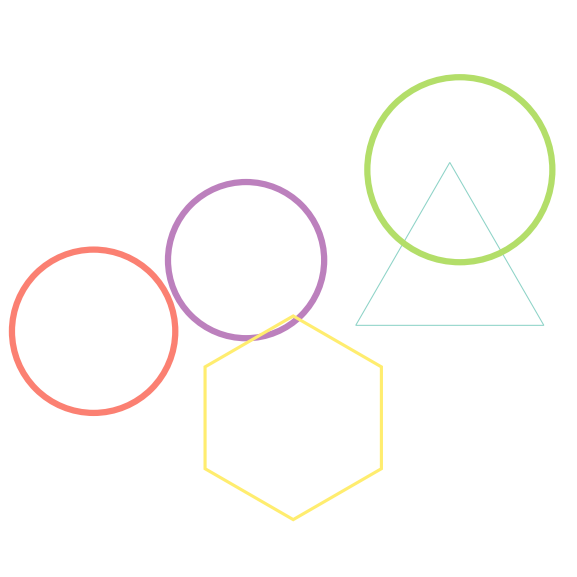[{"shape": "triangle", "thickness": 0.5, "radius": 0.94, "center": [0.779, 0.53]}, {"shape": "circle", "thickness": 3, "radius": 0.71, "center": [0.162, 0.426]}, {"shape": "circle", "thickness": 3, "radius": 0.8, "center": [0.796, 0.705]}, {"shape": "circle", "thickness": 3, "radius": 0.68, "center": [0.426, 0.549]}, {"shape": "hexagon", "thickness": 1.5, "radius": 0.88, "center": [0.508, 0.276]}]